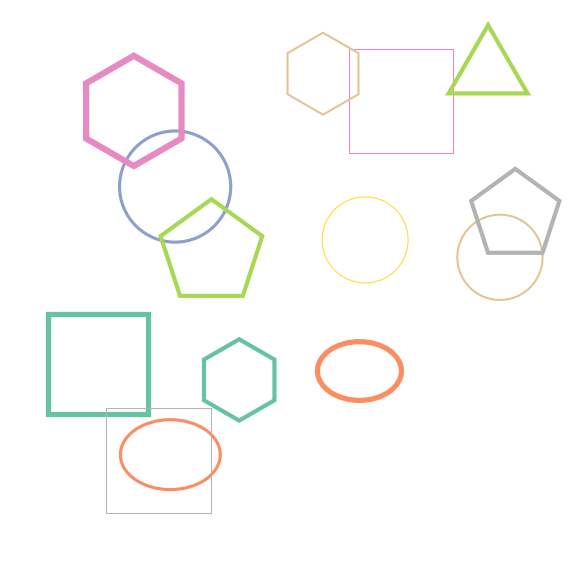[{"shape": "hexagon", "thickness": 2, "radius": 0.35, "center": [0.414, 0.341]}, {"shape": "square", "thickness": 2.5, "radius": 0.43, "center": [0.169, 0.369]}, {"shape": "oval", "thickness": 2.5, "radius": 0.36, "center": [0.622, 0.357]}, {"shape": "oval", "thickness": 1.5, "radius": 0.43, "center": [0.295, 0.212]}, {"shape": "circle", "thickness": 1.5, "radius": 0.48, "center": [0.303, 0.676]}, {"shape": "square", "thickness": 0.5, "radius": 0.45, "center": [0.694, 0.824]}, {"shape": "hexagon", "thickness": 3, "radius": 0.48, "center": [0.232, 0.807]}, {"shape": "pentagon", "thickness": 2, "radius": 0.46, "center": [0.366, 0.562]}, {"shape": "triangle", "thickness": 2, "radius": 0.39, "center": [0.845, 0.877]}, {"shape": "circle", "thickness": 0.5, "radius": 0.37, "center": [0.632, 0.584]}, {"shape": "circle", "thickness": 1, "radius": 0.37, "center": [0.866, 0.554]}, {"shape": "hexagon", "thickness": 1, "radius": 0.35, "center": [0.559, 0.872]}, {"shape": "square", "thickness": 0.5, "radius": 0.46, "center": [0.274, 0.202]}, {"shape": "pentagon", "thickness": 2, "radius": 0.4, "center": [0.892, 0.626]}]